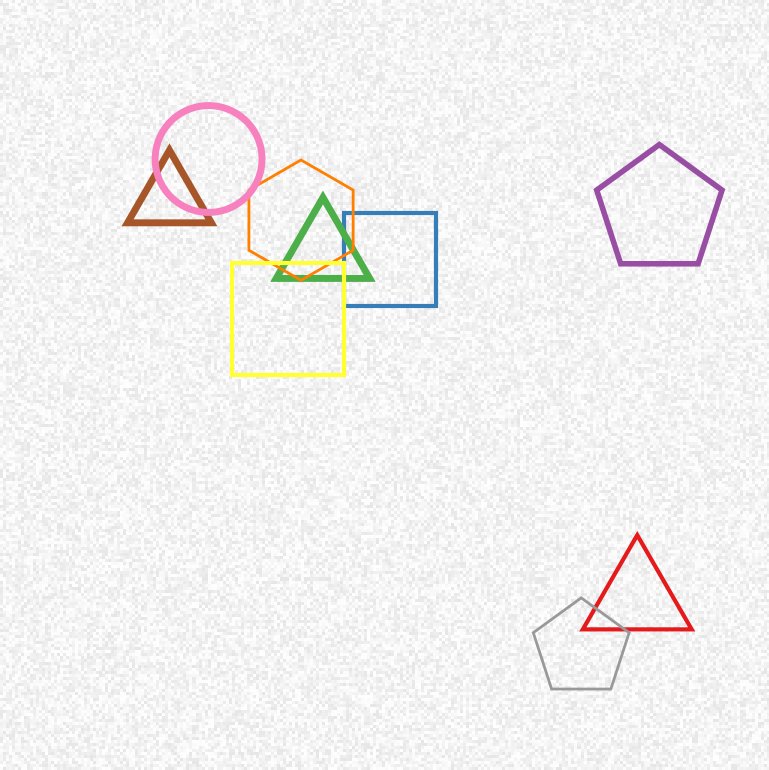[{"shape": "triangle", "thickness": 1.5, "radius": 0.41, "center": [0.828, 0.223]}, {"shape": "square", "thickness": 1.5, "radius": 0.3, "center": [0.507, 0.663]}, {"shape": "triangle", "thickness": 2.5, "radius": 0.35, "center": [0.419, 0.673]}, {"shape": "pentagon", "thickness": 2, "radius": 0.43, "center": [0.856, 0.727]}, {"shape": "hexagon", "thickness": 1, "radius": 0.39, "center": [0.391, 0.714]}, {"shape": "square", "thickness": 1.5, "radius": 0.37, "center": [0.374, 0.586]}, {"shape": "triangle", "thickness": 2.5, "radius": 0.31, "center": [0.22, 0.742]}, {"shape": "circle", "thickness": 2.5, "radius": 0.35, "center": [0.271, 0.793]}, {"shape": "pentagon", "thickness": 1, "radius": 0.33, "center": [0.755, 0.158]}]